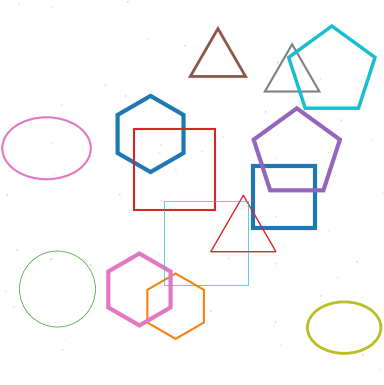[{"shape": "hexagon", "thickness": 3, "radius": 0.49, "center": [0.391, 0.652]}, {"shape": "square", "thickness": 3, "radius": 0.4, "center": [0.737, 0.489]}, {"shape": "hexagon", "thickness": 1.5, "radius": 0.42, "center": [0.456, 0.205]}, {"shape": "circle", "thickness": 0.5, "radius": 0.49, "center": [0.149, 0.249]}, {"shape": "triangle", "thickness": 1, "radius": 0.49, "center": [0.632, 0.395]}, {"shape": "square", "thickness": 1.5, "radius": 0.52, "center": [0.454, 0.56]}, {"shape": "pentagon", "thickness": 3, "radius": 0.59, "center": [0.771, 0.601]}, {"shape": "triangle", "thickness": 2, "radius": 0.41, "center": [0.566, 0.843]}, {"shape": "oval", "thickness": 1.5, "radius": 0.57, "center": [0.121, 0.615]}, {"shape": "hexagon", "thickness": 3, "radius": 0.47, "center": [0.362, 0.248]}, {"shape": "triangle", "thickness": 1.5, "radius": 0.41, "center": [0.759, 0.803]}, {"shape": "oval", "thickness": 2, "radius": 0.48, "center": [0.894, 0.149]}, {"shape": "pentagon", "thickness": 2.5, "radius": 0.59, "center": [0.862, 0.814]}, {"shape": "square", "thickness": 0.5, "radius": 0.55, "center": [0.535, 0.369]}]